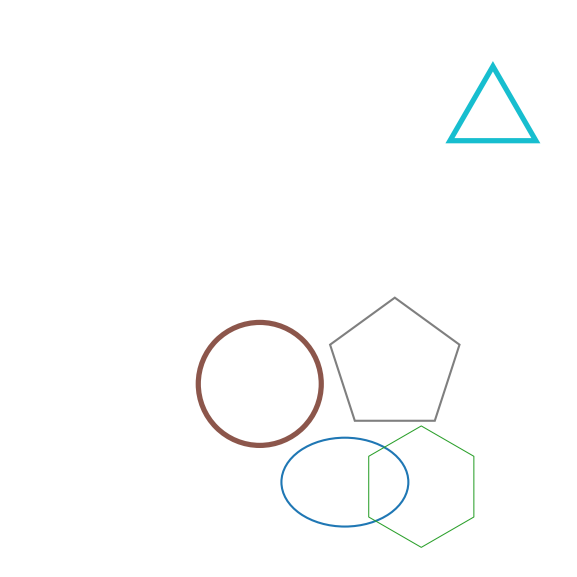[{"shape": "oval", "thickness": 1, "radius": 0.55, "center": [0.597, 0.164]}, {"shape": "hexagon", "thickness": 0.5, "radius": 0.53, "center": [0.73, 0.156]}, {"shape": "circle", "thickness": 2.5, "radius": 0.53, "center": [0.45, 0.334]}, {"shape": "pentagon", "thickness": 1, "radius": 0.59, "center": [0.684, 0.366]}, {"shape": "triangle", "thickness": 2.5, "radius": 0.43, "center": [0.854, 0.798]}]